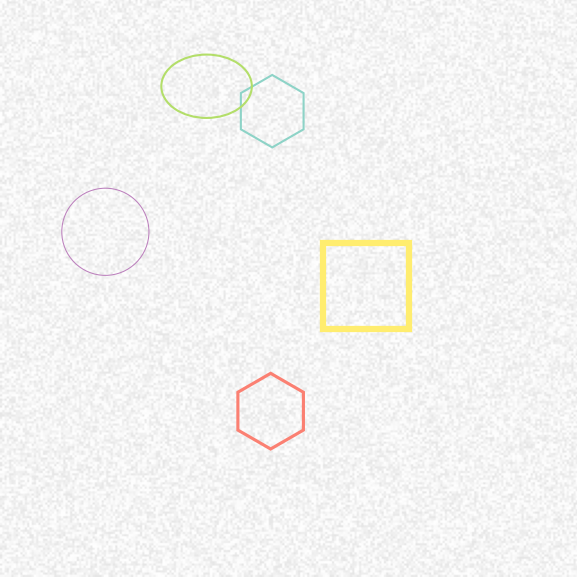[{"shape": "hexagon", "thickness": 1, "radius": 0.31, "center": [0.471, 0.807]}, {"shape": "hexagon", "thickness": 1.5, "radius": 0.33, "center": [0.469, 0.287]}, {"shape": "oval", "thickness": 1, "radius": 0.39, "center": [0.358, 0.85]}, {"shape": "circle", "thickness": 0.5, "radius": 0.38, "center": [0.182, 0.598]}, {"shape": "square", "thickness": 3, "radius": 0.37, "center": [0.633, 0.504]}]